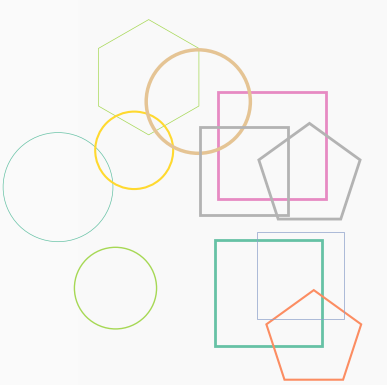[{"shape": "circle", "thickness": 0.5, "radius": 0.71, "center": [0.15, 0.514]}, {"shape": "square", "thickness": 2, "radius": 0.69, "center": [0.693, 0.24]}, {"shape": "pentagon", "thickness": 1.5, "radius": 0.64, "center": [0.81, 0.118]}, {"shape": "square", "thickness": 0.5, "radius": 0.56, "center": [0.775, 0.285]}, {"shape": "square", "thickness": 2, "radius": 0.7, "center": [0.703, 0.621]}, {"shape": "circle", "thickness": 1, "radius": 0.53, "center": [0.298, 0.252]}, {"shape": "hexagon", "thickness": 0.5, "radius": 0.75, "center": [0.384, 0.799]}, {"shape": "circle", "thickness": 1.5, "radius": 0.5, "center": [0.346, 0.61]}, {"shape": "circle", "thickness": 2.5, "radius": 0.67, "center": [0.512, 0.736]}, {"shape": "square", "thickness": 2, "radius": 0.57, "center": [0.629, 0.556]}, {"shape": "pentagon", "thickness": 2, "radius": 0.69, "center": [0.799, 0.542]}]